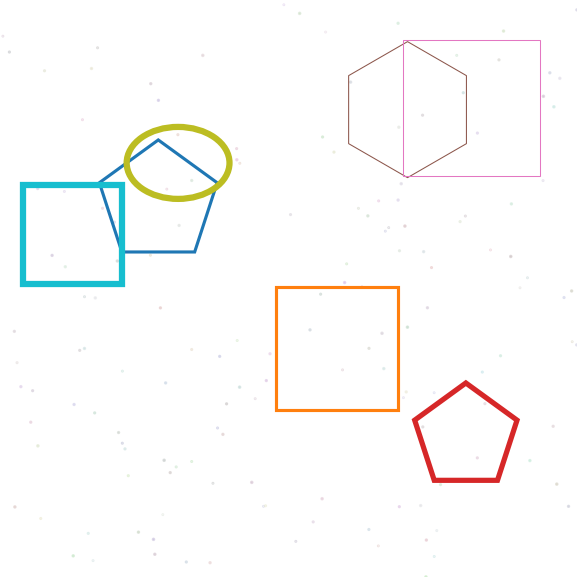[{"shape": "pentagon", "thickness": 1.5, "radius": 0.54, "center": [0.274, 0.65]}, {"shape": "square", "thickness": 1.5, "radius": 0.53, "center": [0.583, 0.396]}, {"shape": "pentagon", "thickness": 2.5, "radius": 0.47, "center": [0.807, 0.243]}, {"shape": "hexagon", "thickness": 0.5, "radius": 0.59, "center": [0.706, 0.809]}, {"shape": "square", "thickness": 0.5, "radius": 0.59, "center": [0.817, 0.812]}, {"shape": "oval", "thickness": 3, "radius": 0.45, "center": [0.308, 0.717]}, {"shape": "square", "thickness": 3, "radius": 0.43, "center": [0.125, 0.593]}]